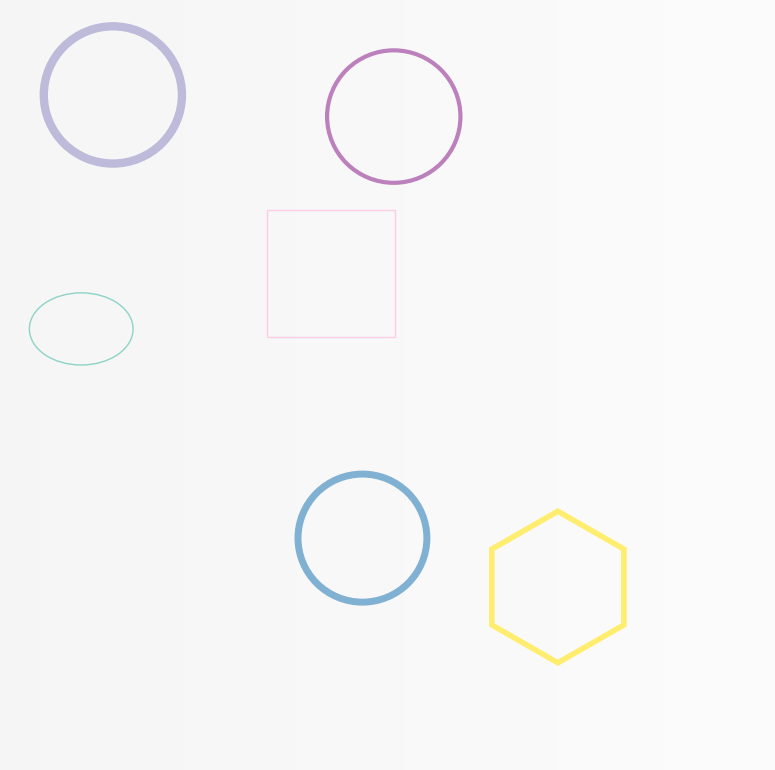[{"shape": "oval", "thickness": 0.5, "radius": 0.33, "center": [0.105, 0.573]}, {"shape": "circle", "thickness": 3, "radius": 0.45, "center": [0.146, 0.877]}, {"shape": "circle", "thickness": 2.5, "radius": 0.42, "center": [0.468, 0.301]}, {"shape": "square", "thickness": 0.5, "radius": 0.41, "center": [0.427, 0.644]}, {"shape": "circle", "thickness": 1.5, "radius": 0.43, "center": [0.508, 0.849]}, {"shape": "hexagon", "thickness": 2, "radius": 0.49, "center": [0.72, 0.238]}]